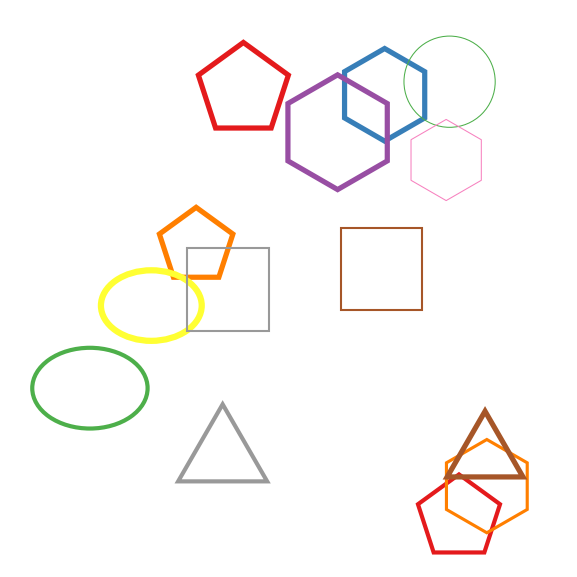[{"shape": "pentagon", "thickness": 2, "radius": 0.37, "center": [0.795, 0.103]}, {"shape": "pentagon", "thickness": 2.5, "radius": 0.41, "center": [0.421, 0.844]}, {"shape": "hexagon", "thickness": 2.5, "radius": 0.4, "center": [0.666, 0.835]}, {"shape": "circle", "thickness": 0.5, "radius": 0.39, "center": [0.778, 0.858]}, {"shape": "oval", "thickness": 2, "radius": 0.5, "center": [0.156, 0.327]}, {"shape": "hexagon", "thickness": 2.5, "radius": 0.5, "center": [0.585, 0.77]}, {"shape": "hexagon", "thickness": 1.5, "radius": 0.4, "center": [0.843, 0.157]}, {"shape": "pentagon", "thickness": 2.5, "radius": 0.33, "center": [0.34, 0.573]}, {"shape": "oval", "thickness": 3, "radius": 0.44, "center": [0.262, 0.47]}, {"shape": "square", "thickness": 1, "radius": 0.35, "center": [0.661, 0.533]}, {"shape": "triangle", "thickness": 2.5, "radius": 0.38, "center": [0.84, 0.211]}, {"shape": "hexagon", "thickness": 0.5, "radius": 0.35, "center": [0.773, 0.722]}, {"shape": "square", "thickness": 1, "radius": 0.36, "center": [0.395, 0.498]}, {"shape": "triangle", "thickness": 2, "radius": 0.44, "center": [0.386, 0.21]}]